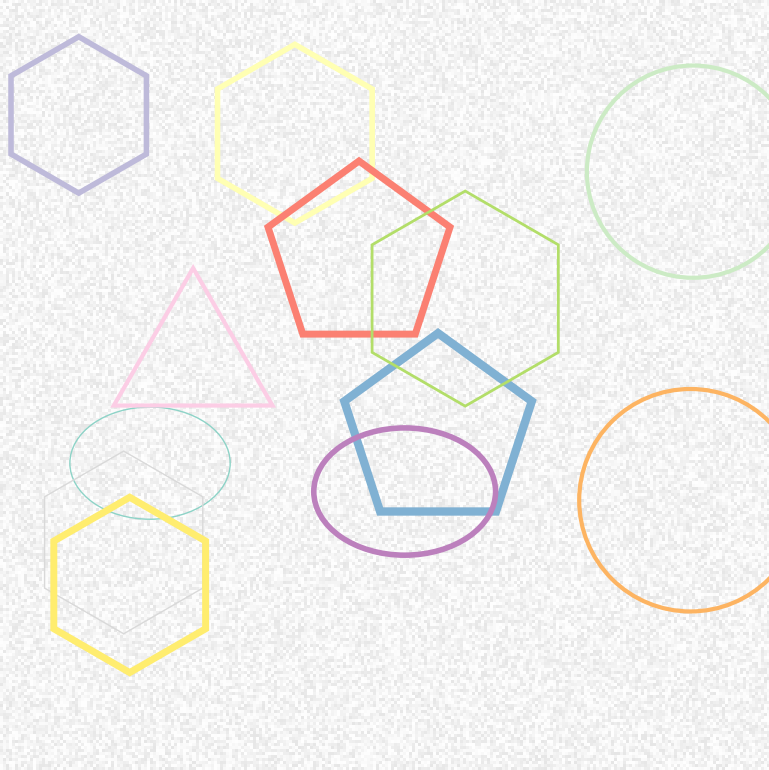[{"shape": "oval", "thickness": 0.5, "radius": 0.52, "center": [0.195, 0.399]}, {"shape": "hexagon", "thickness": 2, "radius": 0.58, "center": [0.383, 0.826]}, {"shape": "hexagon", "thickness": 2, "radius": 0.51, "center": [0.102, 0.851]}, {"shape": "pentagon", "thickness": 2.5, "radius": 0.62, "center": [0.466, 0.667]}, {"shape": "pentagon", "thickness": 3, "radius": 0.64, "center": [0.569, 0.439]}, {"shape": "circle", "thickness": 1.5, "radius": 0.72, "center": [0.897, 0.35]}, {"shape": "hexagon", "thickness": 1, "radius": 0.7, "center": [0.604, 0.612]}, {"shape": "triangle", "thickness": 1.5, "radius": 0.59, "center": [0.251, 0.533]}, {"shape": "hexagon", "thickness": 0.5, "radius": 0.59, "center": [0.161, 0.296]}, {"shape": "oval", "thickness": 2, "radius": 0.59, "center": [0.526, 0.362]}, {"shape": "circle", "thickness": 1.5, "radius": 0.69, "center": [0.9, 0.777]}, {"shape": "hexagon", "thickness": 2.5, "radius": 0.57, "center": [0.168, 0.24]}]